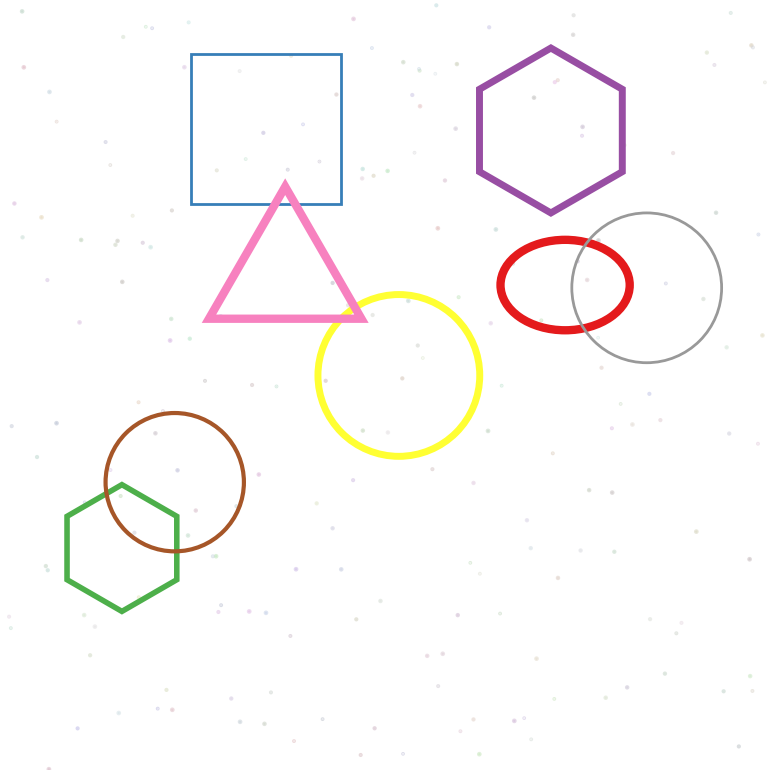[{"shape": "oval", "thickness": 3, "radius": 0.42, "center": [0.734, 0.63]}, {"shape": "square", "thickness": 1, "radius": 0.49, "center": [0.346, 0.832]}, {"shape": "hexagon", "thickness": 2, "radius": 0.41, "center": [0.158, 0.288]}, {"shape": "hexagon", "thickness": 2.5, "radius": 0.54, "center": [0.715, 0.831]}, {"shape": "circle", "thickness": 2.5, "radius": 0.53, "center": [0.518, 0.512]}, {"shape": "circle", "thickness": 1.5, "radius": 0.45, "center": [0.227, 0.374]}, {"shape": "triangle", "thickness": 3, "radius": 0.57, "center": [0.37, 0.643]}, {"shape": "circle", "thickness": 1, "radius": 0.49, "center": [0.84, 0.626]}]